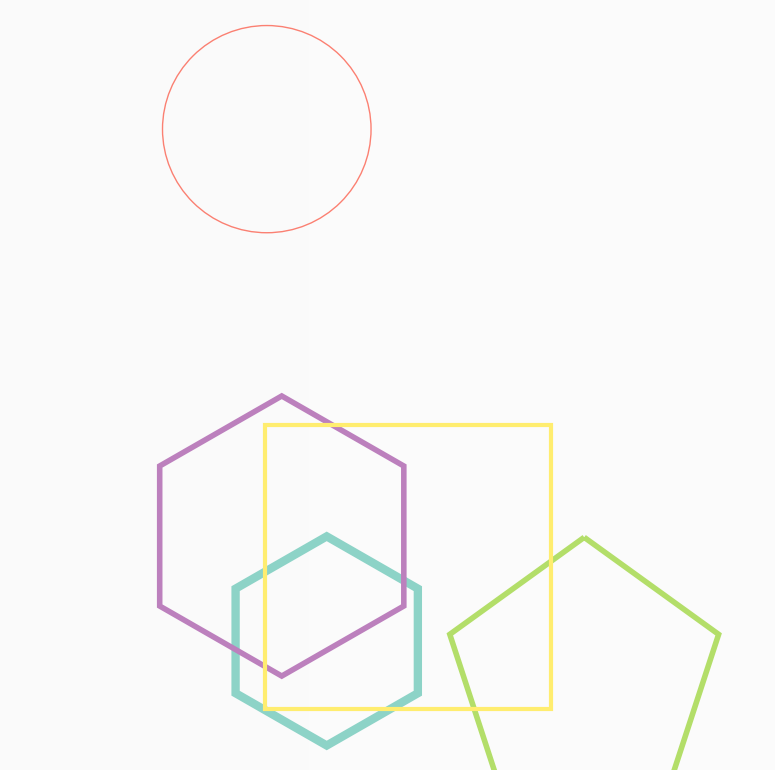[{"shape": "hexagon", "thickness": 3, "radius": 0.68, "center": [0.422, 0.168]}, {"shape": "circle", "thickness": 0.5, "radius": 0.67, "center": [0.344, 0.832]}, {"shape": "pentagon", "thickness": 2, "radius": 0.91, "center": [0.754, 0.12]}, {"shape": "hexagon", "thickness": 2, "radius": 0.91, "center": [0.364, 0.304]}, {"shape": "square", "thickness": 1.5, "radius": 0.92, "center": [0.527, 0.264]}]